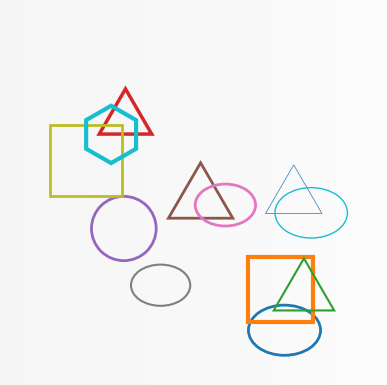[{"shape": "oval", "thickness": 2, "radius": 0.47, "center": [0.734, 0.142]}, {"shape": "triangle", "thickness": 0.5, "radius": 0.42, "center": [0.758, 0.487]}, {"shape": "square", "thickness": 3, "radius": 0.42, "center": [0.725, 0.249]}, {"shape": "triangle", "thickness": 1.5, "radius": 0.45, "center": [0.784, 0.239]}, {"shape": "triangle", "thickness": 2.5, "radius": 0.39, "center": [0.324, 0.691]}, {"shape": "circle", "thickness": 2, "radius": 0.42, "center": [0.32, 0.406]}, {"shape": "triangle", "thickness": 2, "radius": 0.48, "center": [0.518, 0.481]}, {"shape": "oval", "thickness": 2, "radius": 0.39, "center": [0.582, 0.467]}, {"shape": "oval", "thickness": 1.5, "radius": 0.38, "center": [0.414, 0.259]}, {"shape": "square", "thickness": 2, "radius": 0.46, "center": [0.221, 0.584]}, {"shape": "oval", "thickness": 1, "radius": 0.47, "center": [0.803, 0.447]}, {"shape": "hexagon", "thickness": 3, "radius": 0.37, "center": [0.287, 0.651]}]